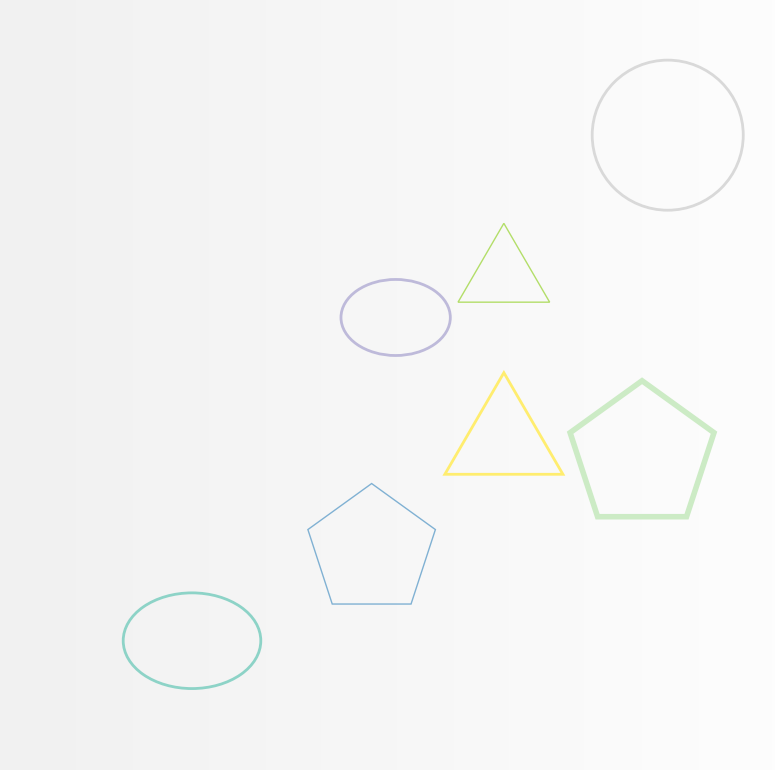[{"shape": "oval", "thickness": 1, "radius": 0.44, "center": [0.248, 0.168]}, {"shape": "oval", "thickness": 1, "radius": 0.35, "center": [0.511, 0.588]}, {"shape": "pentagon", "thickness": 0.5, "radius": 0.43, "center": [0.48, 0.286]}, {"shape": "triangle", "thickness": 0.5, "radius": 0.34, "center": [0.65, 0.642]}, {"shape": "circle", "thickness": 1, "radius": 0.49, "center": [0.862, 0.824]}, {"shape": "pentagon", "thickness": 2, "radius": 0.49, "center": [0.828, 0.408]}, {"shape": "triangle", "thickness": 1, "radius": 0.44, "center": [0.65, 0.428]}]